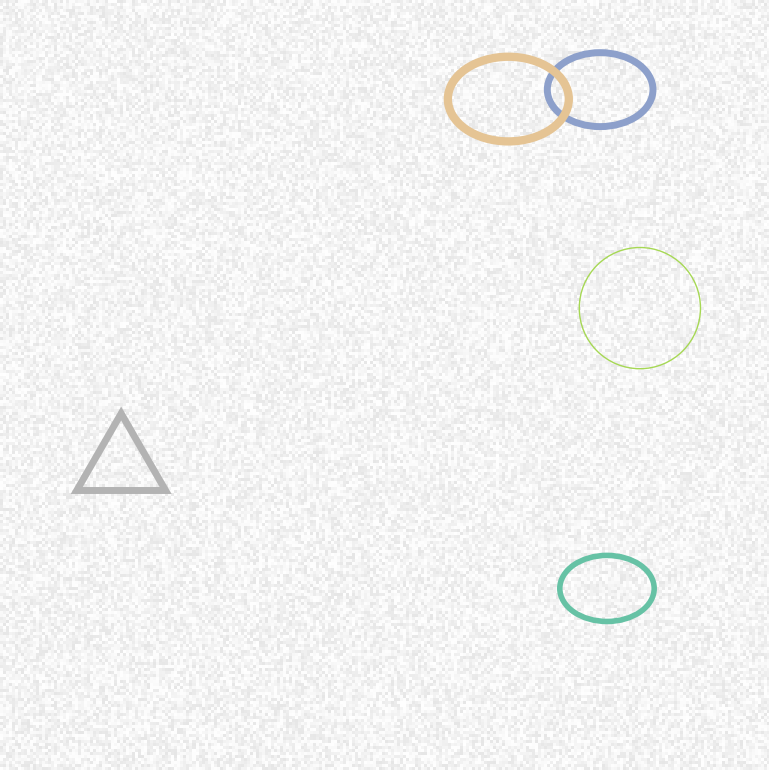[{"shape": "oval", "thickness": 2, "radius": 0.31, "center": [0.788, 0.236]}, {"shape": "oval", "thickness": 2.5, "radius": 0.34, "center": [0.779, 0.884]}, {"shape": "circle", "thickness": 0.5, "radius": 0.39, "center": [0.831, 0.6]}, {"shape": "oval", "thickness": 3, "radius": 0.39, "center": [0.66, 0.871]}, {"shape": "triangle", "thickness": 2.5, "radius": 0.33, "center": [0.157, 0.396]}]